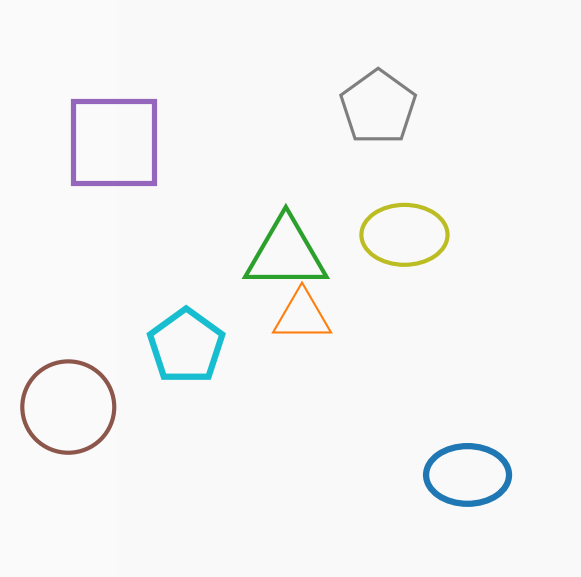[{"shape": "oval", "thickness": 3, "radius": 0.36, "center": [0.804, 0.177]}, {"shape": "triangle", "thickness": 1, "radius": 0.29, "center": [0.52, 0.452]}, {"shape": "triangle", "thickness": 2, "radius": 0.4, "center": [0.492, 0.56]}, {"shape": "square", "thickness": 2.5, "radius": 0.35, "center": [0.195, 0.754]}, {"shape": "circle", "thickness": 2, "radius": 0.4, "center": [0.117, 0.294]}, {"shape": "pentagon", "thickness": 1.5, "radius": 0.34, "center": [0.651, 0.813]}, {"shape": "oval", "thickness": 2, "radius": 0.37, "center": [0.696, 0.593]}, {"shape": "pentagon", "thickness": 3, "radius": 0.33, "center": [0.32, 0.4]}]